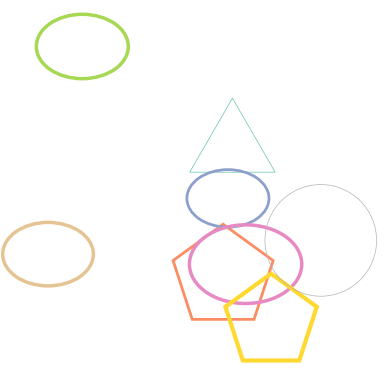[{"shape": "triangle", "thickness": 0.5, "radius": 0.64, "center": [0.604, 0.617]}, {"shape": "pentagon", "thickness": 2, "radius": 0.68, "center": [0.58, 0.281]}, {"shape": "oval", "thickness": 2, "radius": 0.53, "center": [0.592, 0.485]}, {"shape": "oval", "thickness": 2.5, "radius": 0.73, "center": [0.638, 0.314]}, {"shape": "oval", "thickness": 2.5, "radius": 0.6, "center": [0.214, 0.879]}, {"shape": "pentagon", "thickness": 3, "radius": 0.62, "center": [0.704, 0.165]}, {"shape": "oval", "thickness": 2.5, "radius": 0.59, "center": [0.125, 0.34]}, {"shape": "circle", "thickness": 0.5, "radius": 0.73, "center": [0.833, 0.376]}]